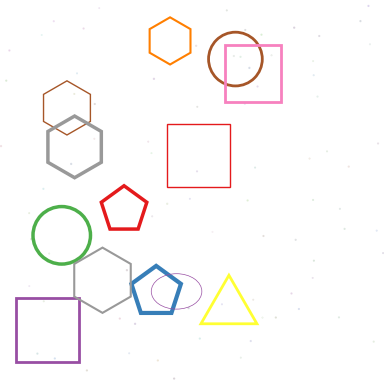[{"shape": "pentagon", "thickness": 2.5, "radius": 0.31, "center": [0.322, 0.455]}, {"shape": "square", "thickness": 1, "radius": 0.41, "center": [0.516, 0.597]}, {"shape": "pentagon", "thickness": 3, "radius": 0.34, "center": [0.406, 0.242]}, {"shape": "circle", "thickness": 2.5, "radius": 0.37, "center": [0.16, 0.389]}, {"shape": "square", "thickness": 2, "radius": 0.41, "center": [0.124, 0.143]}, {"shape": "oval", "thickness": 0.5, "radius": 0.33, "center": [0.459, 0.243]}, {"shape": "hexagon", "thickness": 1.5, "radius": 0.31, "center": [0.442, 0.894]}, {"shape": "triangle", "thickness": 2, "radius": 0.42, "center": [0.595, 0.201]}, {"shape": "hexagon", "thickness": 1, "radius": 0.35, "center": [0.174, 0.72]}, {"shape": "circle", "thickness": 2, "radius": 0.35, "center": [0.611, 0.847]}, {"shape": "square", "thickness": 2, "radius": 0.37, "center": [0.657, 0.81]}, {"shape": "hexagon", "thickness": 1.5, "radius": 0.42, "center": [0.266, 0.272]}, {"shape": "hexagon", "thickness": 2.5, "radius": 0.4, "center": [0.194, 0.618]}]